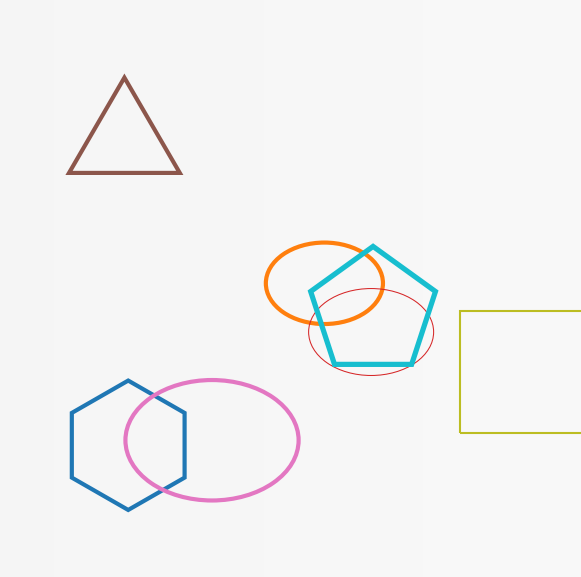[{"shape": "hexagon", "thickness": 2, "radius": 0.56, "center": [0.221, 0.228]}, {"shape": "oval", "thickness": 2, "radius": 0.5, "center": [0.558, 0.509]}, {"shape": "oval", "thickness": 0.5, "radius": 0.54, "center": [0.638, 0.424]}, {"shape": "triangle", "thickness": 2, "radius": 0.55, "center": [0.214, 0.755]}, {"shape": "oval", "thickness": 2, "radius": 0.74, "center": [0.365, 0.237]}, {"shape": "square", "thickness": 1, "radius": 0.53, "center": [0.896, 0.355]}, {"shape": "pentagon", "thickness": 2.5, "radius": 0.56, "center": [0.642, 0.46]}]